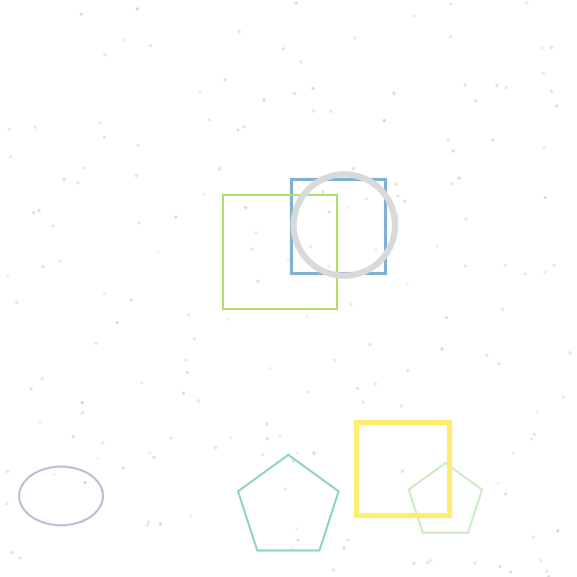[{"shape": "pentagon", "thickness": 1, "radius": 0.46, "center": [0.499, 0.12]}, {"shape": "oval", "thickness": 1, "radius": 0.36, "center": [0.106, 0.14]}, {"shape": "square", "thickness": 1.5, "radius": 0.41, "center": [0.585, 0.608]}, {"shape": "square", "thickness": 1, "radius": 0.49, "center": [0.485, 0.563]}, {"shape": "circle", "thickness": 3, "radius": 0.44, "center": [0.596, 0.609]}, {"shape": "pentagon", "thickness": 1, "radius": 0.33, "center": [0.771, 0.131]}, {"shape": "square", "thickness": 2.5, "radius": 0.4, "center": [0.697, 0.188]}]